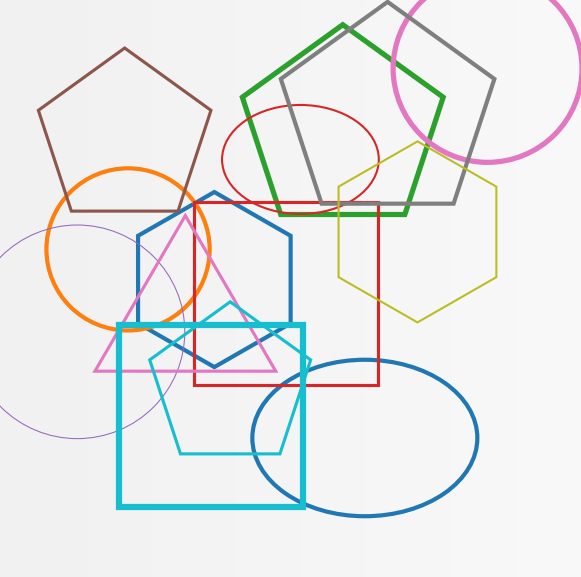[{"shape": "oval", "thickness": 2, "radius": 0.97, "center": [0.628, 0.241]}, {"shape": "hexagon", "thickness": 2, "radius": 0.76, "center": [0.369, 0.515]}, {"shape": "circle", "thickness": 2, "radius": 0.7, "center": [0.22, 0.567]}, {"shape": "pentagon", "thickness": 2.5, "radius": 0.91, "center": [0.59, 0.775]}, {"shape": "square", "thickness": 1.5, "radius": 0.79, "center": [0.491, 0.491]}, {"shape": "oval", "thickness": 1, "radius": 0.67, "center": [0.517, 0.723]}, {"shape": "circle", "thickness": 0.5, "radius": 0.92, "center": [0.133, 0.425]}, {"shape": "pentagon", "thickness": 1.5, "radius": 0.78, "center": [0.214, 0.76]}, {"shape": "triangle", "thickness": 1.5, "radius": 0.9, "center": [0.319, 0.446]}, {"shape": "circle", "thickness": 2.5, "radius": 0.81, "center": [0.839, 0.88]}, {"shape": "pentagon", "thickness": 2, "radius": 0.97, "center": [0.667, 0.803]}, {"shape": "hexagon", "thickness": 1, "radius": 0.78, "center": [0.718, 0.598]}, {"shape": "square", "thickness": 3, "radius": 0.79, "center": [0.363, 0.279]}, {"shape": "pentagon", "thickness": 1.5, "radius": 0.73, "center": [0.396, 0.331]}]